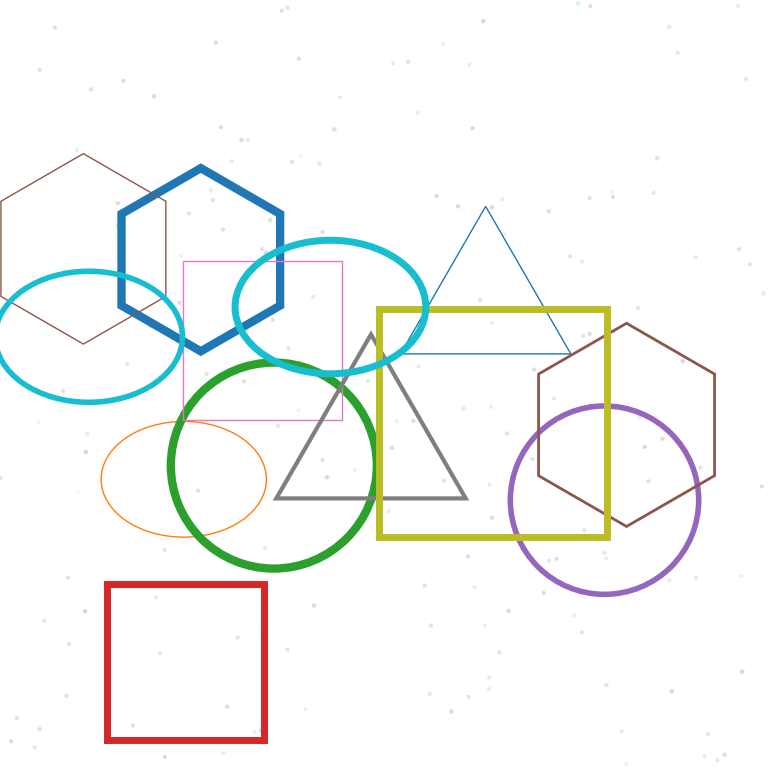[{"shape": "hexagon", "thickness": 3, "radius": 0.59, "center": [0.261, 0.663]}, {"shape": "triangle", "thickness": 0.5, "radius": 0.64, "center": [0.631, 0.604]}, {"shape": "oval", "thickness": 0.5, "radius": 0.54, "center": [0.239, 0.378]}, {"shape": "circle", "thickness": 3, "radius": 0.67, "center": [0.356, 0.395]}, {"shape": "square", "thickness": 2.5, "radius": 0.51, "center": [0.241, 0.14]}, {"shape": "circle", "thickness": 2, "radius": 0.61, "center": [0.785, 0.35]}, {"shape": "hexagon", "thickness": 1, "radius": 0.66, "center": [0.814, 0.448]}, {"shape": "hexagon", "thickness": 0.5, "radius": 0.62, "center": [0.108, 0.677]}, {"shape": "square", "thickness": 0.5, "radius": 0.52, "center": [0.341, 0.558]}, {"shape": "triangle", "thickness": 1.5, "radius": 0.71, "center": [0.482, 0.424]}, {"shape": "square", "thickness": 2.5, "radius": 0.74, "center": [0.64, 0.45]}, {"shape": "oval", "thickness": 2, "radius": 0.61, "center": [0.115, 0.563]}, {"shape": "oval", "thickness": 2.5, "radius": 0.62, "center": [0.429, 0.601]}]